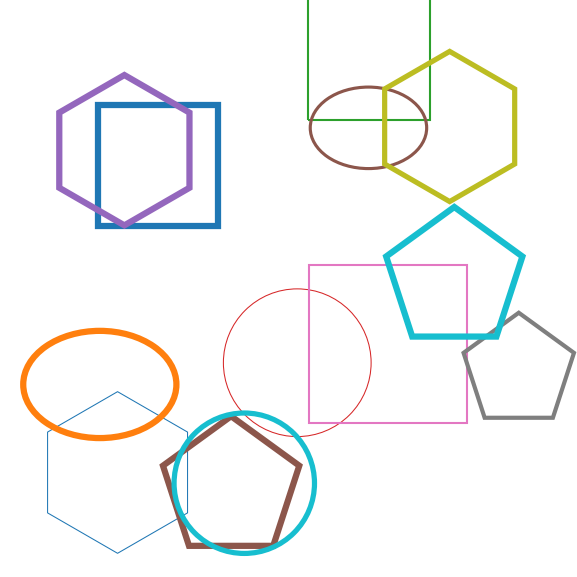[{"shape": "square", "thickness": 3, "radius": 0.52, "center": [0.273, 0.712]}, {"shape": "hexagon", "thickness": 0.5, "radius": 0.7, "center": [0.204, 0.181]}, {"shape": "oval", "thickness": 3, "radius": 0.66, "center": [0.173, 0.333]}, {"shape": "square", "thickness": 1, "radius": 0.53, "center": [0.638, 0.897]}, {"shape": "circle", "thickness": 0.5, "radius": 0.64, "center": [0.515, 0.371]}, {"shape": "hexagon", "thickness": 3, "radius": 0.65, "center": [0.215, 0.739]}, {"shape": "oval", "thickness": 1.5, "radius": 0.5, "center": [0.638, 0.778]}, {"shape": "pentagon", "thickness": 3, "radius": 0.62, "center": [0.4, 0.154]}, {"shape": "square", "thickness": 1, "radius": 0.68, "center": [0.672, 0.403]}, {"shape": "pentagon", "thickness": 2, "radius": 0.5, "center": [0.898, 0.357]}, {"shape": "hexagon", "thickness": 2.5, "radius": 0.65, "center": [0.779, 0.78]}, {"shape": "pentagon", "thickness": 3, "radius": 0.62, "center": [0.787, 0.517]}, {"shape": "circle", "thickness": 2.5, "radius": 0.61, "center": [0.423, 0.162]}]